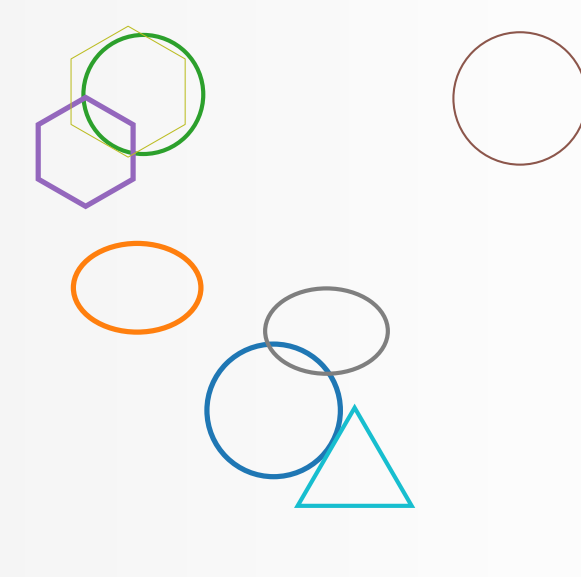[{"shape": "circle", "thickness": 2.5, "radius": 0.57, "center": [0.471, 0.288]}, {"shape": "oval", "thickness": 2.5, "radius": 0.55, "center": [0.236, 0.501]}, {"shape": "circle", "thickness": 2, "radius": 0.52, "center": [0.247, 0.836]}, {"shape": "hexagon", "thickness": 2.5, "radius": 0.47, "center": [0.147, 0.736]}, {"shape": "circle", "thickness": 1, "radius": 0.57, "center": [0.895, 0.829]}, {"shape": "oval", "thickness": 2, "radius": 0.53, "center": [0.562, 0.426]}, {"shape": "hexagon", "thickness": 0.5, "radius": 0.57, "center": [0.22, 0.84]}, {"shape": "triangle", "thickness": 2, "radius": 0.57, "center": [0.61, 0.18]}]